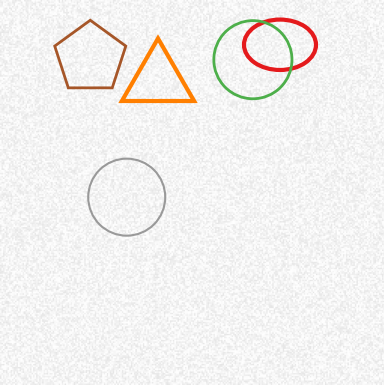[{"shape": "oval", "thickness": 3, "radius": 0.47, "center": [0.727, 0.884]}, {"shape": "circle", "thickness": 2, "radius": 0.51, "center": [0.657, 0.845]}, {"shape": "triangle", "thickness": 3, "radius": 0.54, "center": [0.41, 0.792]}, {"shape": "pentagon", "thickness": 2, "radius": 0.49, "center": [0.234, 0.85]}, {"shape": "circle", "thickness": 1.5, "radius": 0.5, "center": [0.329, 0.488]}]